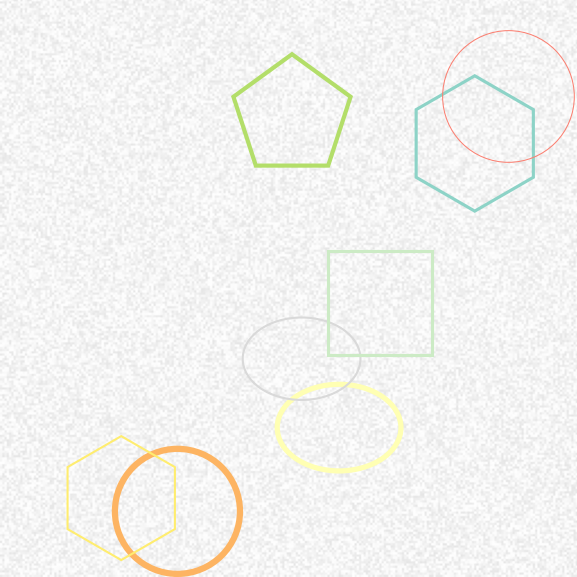[{"shape": "hexagon", "thickness": 1.5, "radius": 0.59, "center": [0.822, 0.751]}, {"shape": "oval", "thickness": 2.5, "radius": 0.54, "center": [0.587, 0.259]}, {"shape": "circle", "thickness": 0.5, "radius": 0.57, "center": [0.88, 0.832]}, {"shape": "circle", "thickness": 3, "radius": 0.54, "center": [0.307, 0.114]}, {"shape": "pentagon", "thickness": 2, "radius": 0.53, "center": [0.506, 0.799]}, {"shape": "oval", "thickness": 1, "radius": 0.51, "center": [0.522, 0.378]}, {"shape": "square", "thickness": 1.5, "radius": 0.45, "center": [0.657, 0.474]}, {"shape": "hexagon", "thickness": 1, "radius": 0.54, "center": [0.21, 0.137]}]